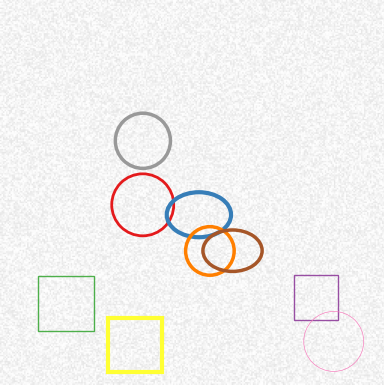[{"shape": "circle", "thickness": 2, "radius": 0.4, "center": [0.371, 0.468]}, {"shape": "oval", "thickness": 3, "radius": 0.42, "center": [0.517, 0.442]}, {"shape": "square", "thickness": 1, "radius": 0.36, "center": [0.171, 0.212]}, {"shape": "square", "thickness": 1, "radius": 0.29, "center": [0.821, 0.227]}, {"shape": "circle", "thickness": 2.5, "radius": 0.32, "center": [0.545, 0.348]}, {"shape": "square", "thickness": 3, "radius": 0.35, "center": [0.35, 0.103]}, {"shape": "oval", "thickness": 2.5, "radius": 0.38, "center": [0.604, 0.349]}, {"shape": "circle", "thickness": 0.5, "radius": 0.39, "center": [0.867, 0.113]}, {"shape": "circle", "thickness": 2.5, "radius": 0.36, "center": [0.371, 0.634]}]